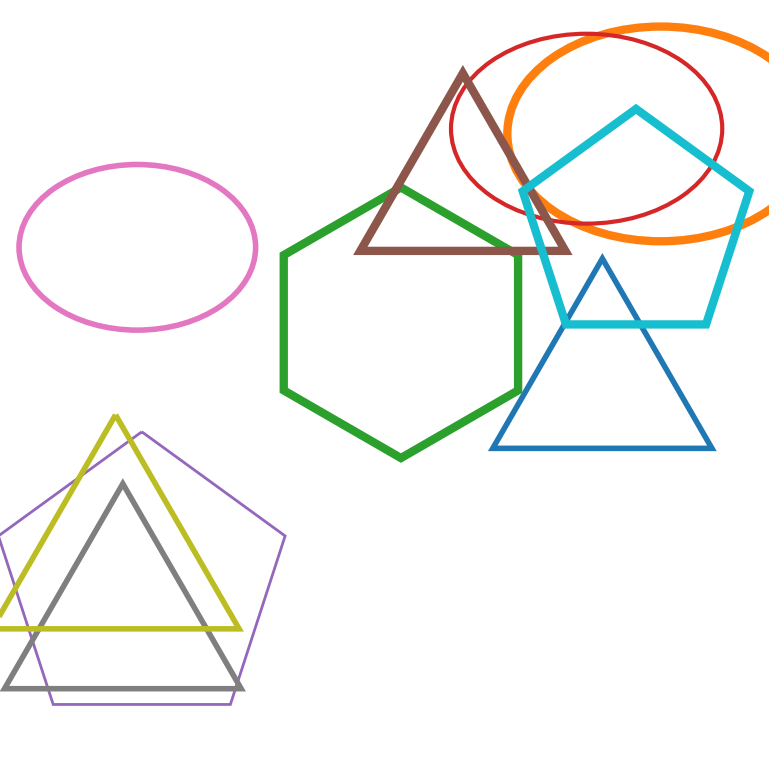[{"shape": "triangle", "thickness": 2, "radius": 0.82, "center": [0.782, 0.5]}, {"shape": "oval", "thickness": 3, "radius": 1.0, "center": [0.858, 0.826]}, {"shape": "hexagon", "thickness": 3, "radius": 0.88, "center": [0.521, 0.581]}, {"shape": "oval", "thickness": 1.5, "radius": 0.88, "center": [0.762, 0.833]}, {"shape": "pentagon", "thickness": 1, "radius": 0.98, "center": [0.184, 0.243]}, {"shape": "triangle", "thickness": 3, "radius": 0.77, "center": [0.601, 0.751]}, {"shape": "oval", "thickness": 2, "radius": 0.77, "center": [0.178, 0.679]}, {"shape": "triangle", "thickness": 2, "radius": 0.89, "center": [0.16, 0.194]}, {"shape": "triangle", "thickness": 2, "radius": 0.93, "center": [0.15, 0.276]}, {"shape": "pentagon", "thickness": 3, "radius": 0.77, "center": [0.826, 0.704]}]